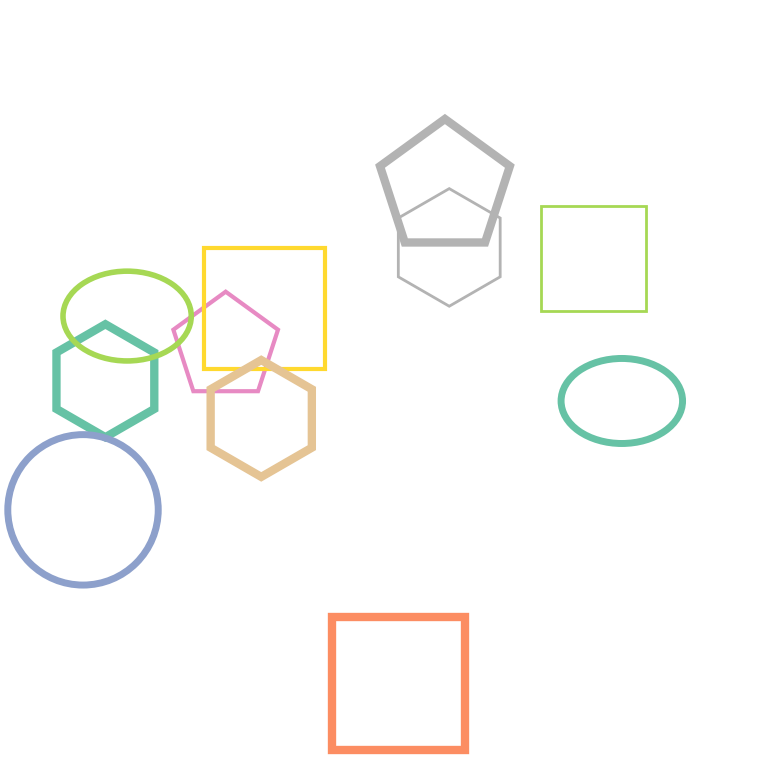[{"shape": "oval", "thickness": 2.5, "radius": 0.39, "center": [0.808, 0.479]}, {"shape": "hexagon", "thickness": 3, "radius": 0.37, "center": [0.137, 0.506]}, {"shape": "square", "thickness": 3, "radius": 0.43, "center": [0.517, 0.113]}, {"shape": "circle", "thickness": 2.5, "radius": 0.49, "center": [0.108, 0.338]}, {"shape": "pentagon", "thickness": 1.5, "radius": 0.36, "center": [0.293, 0.55]}, {"shape": "oval", "thickness": 2, "radius": 0.42, "center": [0.165, 0.59]}, {"shape": "square", "thickness": 1, "radius": 0.34, "center": [0.771, 0.665]}, {"shape": "square", "thickness": 1.5, "radius": 0.39, "center": [0.343, 0.599]}, {"shape": "hexagon", "thickness": 3, "radius": 0.38, "center": [0.339, 0.457]}, {"shape": "hexagon", "thickness": 1, "radius": 0.38, "center": [0.583, 0.679]}, {"shape": "pentagon", "thickness": 3, "radius": 0.44, "center": [0.578, 0.757]}]